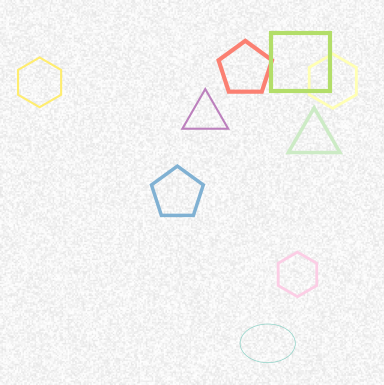[{"shape": "oval", "thickness": 0.5, "radius": 0.36, "center": [0.695, 0.108]}, {"shape": "hexagon", "thickness": 2, "radius": 0.35, "center": [0.864, 0.789]}, {"shape": "pentagon", "thickness": 3, "radius": 0.37, "center": [0.637, 0.821]}, {"shape": "pentagon", "thickness": 2.5, "radius": 0.35, "center": [0.461, 0.498]}, {"shape": "square", "thickness": 3, "radius": 0.38, "center": [0.781, 0.838]}, {"shape": "hexagon", "thickness": 2, "radius": 0.29, "center": [0.773, 0.287]}, {"shape": "triangle", "thickness": 1.5, "radius": 0.34, "center": [0.533, 0.7]}, {"shape": "triangle", "thickness": 2.5, "radius": 0.39, "center": [0.816, 0.642]}, {"shape": "hexagon", "thickness": 1.5, "radius": 0.32, "center": [0.103, 0.786]}]